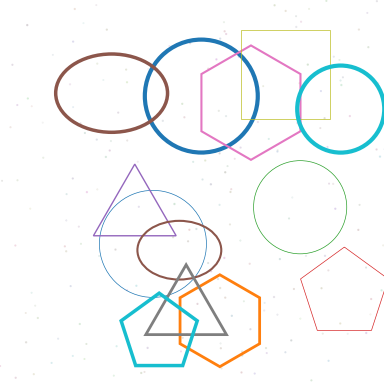[{"shape": "circle", "thickness": 3, "radius": 0.73, "center": [0.523, 0.75]}, {"shape": "circle", "thickness": 0.5, "radius": 0.7, "center": [0.397, 0.367]}, {"shape": "hexagon", "thickness": 2, "radius": 0.6, "center": [0.571, 0.167]}, {"shape": "circle", "thickness": 0.5, "radius": 0.61, "center": [0.78, 0.462]}, {"shape": "pentagon", "thickness": 0.5, "radius": 0.6, "center": [0.895, 0.239]}, {"shape": "triangle", "thickness": 1, "radius": 0.62, "center": [0.35, 0.45]}, {"shape": "oval", "thickness": 1.5, "radius": 0.54, "center": [0.466, 0.35]}, {"shape": "oval", "thickness": 2.5, "radius": 0.73, "center": [0.29, 0.758]}, {"shape": "hexagon", "thickness": 1.5, "radius": 0.74, "center": [0.652, 0.733]}, {"shape": "triangle", "thickness": 2, "radius": 0.6, "center": [0.483, 0.191]}, {"shape": "square", "thickness": 0.5, "radius": 0.58, "center": [0.741, 0.807]}, {"shape": "pentagon", "thickness": 2.5, "radius": 0.52, "center": [0.413, 0.135]}, {"shape": "circle", "thickness": 3, "radius": 0.57, "center": [0.885, 0.717]}]